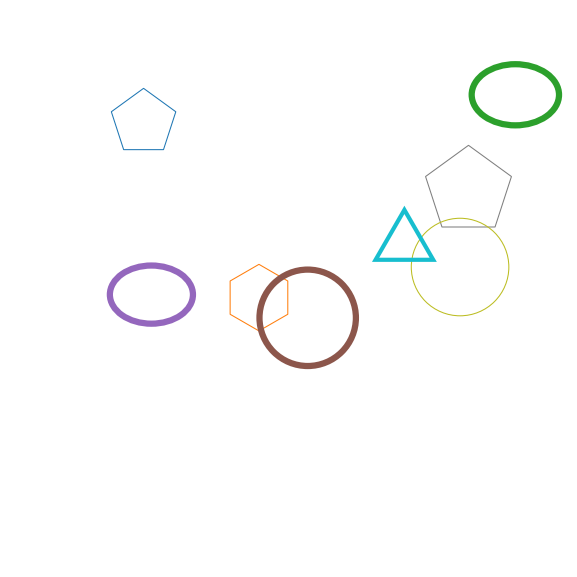[{"shape": "pentagon", "thickness": 0.5, "radius": 0.29, "center": [0.249, 0.787]}, {"shape": "hexagon", "thickness": 0.5, "radius": 0.29, "center": [0.448, 0.484]}, {"shape": "oval", "thickness": 3, "radius": 0.38, "center": [0.892, 0.835]}, {"shape": "oval", "thickness": 3, "radius": 0.36, "center": [0.262, 0.489]}, {"shape": "circle", "thickness": 3, "radius": 0.42, "center": [0.533, 0.449]}, {"shape": "pentagon", "thickness": 0.5, "radius": 0.39, "center": [0.811, 0.669]}, {"shape": "circle", "thickness": 0.5, "radius": 0.42, "center": [0.797, 0.537]}, {"shape": "triangle", "thickness": 2, "radius": 0.29, "center": [0.7, 0.578]}]